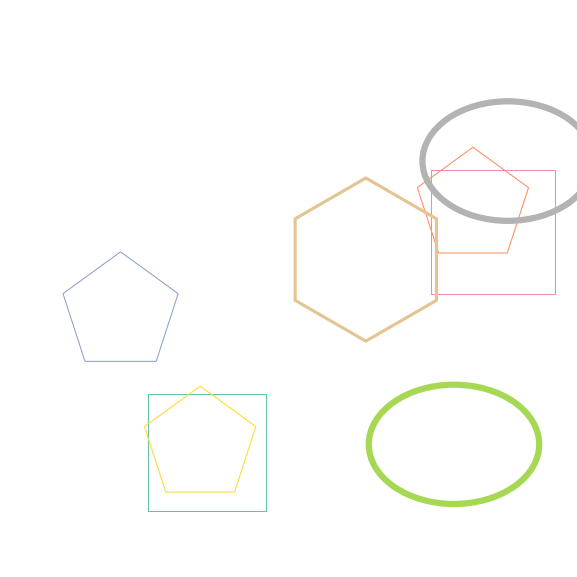[{"shape": "square", "thickness": 0.5, "radius": 0.51, "center": [0.358, 0.216]}, {"shape": "pentagon", "thickness": 0.5, "radius": 0.51, "center": [0.819, 0.643]}, {"shape": "pentagon", "thickness": 0.5, "radius": 0.52, "center": [0.209, 0.458]}, {"shape": "square", "thickness": 0.5, "radius": 0.54, "center": [0.853, 0.598]}, {"shape": "oval", "thickness": 3, "radius": 0.74, "center": [0.786, 0.23]}, {"shape": "pentagon", "thickness": 0.5, "radius": 0.51, "center": [0.347, 0.229]}, {"shape": "hexagon", "thickness": 1.5, "radius": 0.71, "center": [0.633, 0.55]}, {"shape": "oval", "thickness": 3, "radius": 0.74, "center": [0.879, 0.72]}]